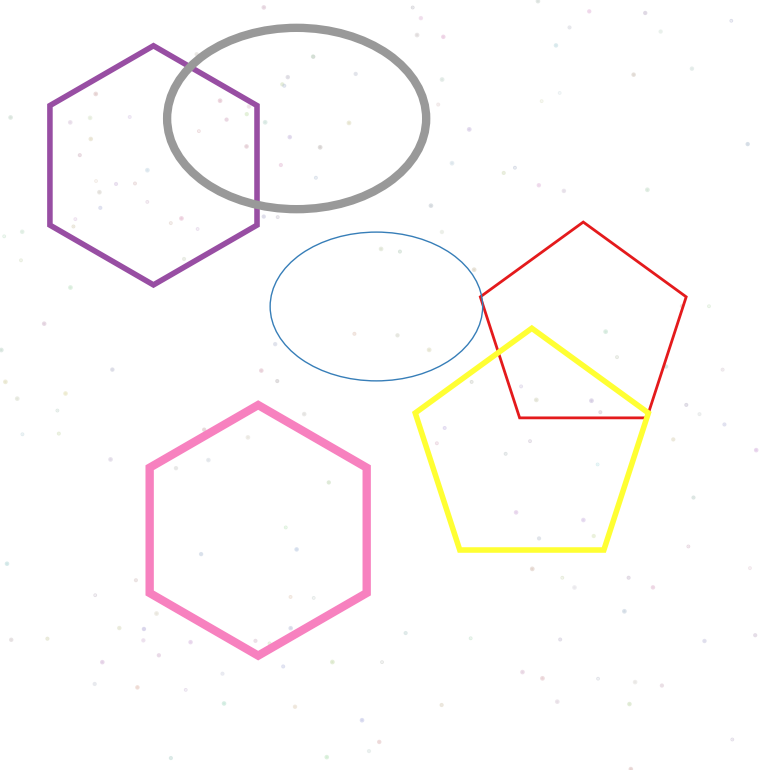[{"shape": "pentagon", "thickness": 1, "radius": 0.7, "center": [0.757, 0.571]}, {"shape": "oval", "thickness": 0.5, "radius": 0.69, "center": [0.489, 0.602]}, {"shape": "hexagon", "thickness": 2, "radius": 0.78, "center": [0.199, 0.785]}, {"shape": "pentagon", "thickness": 2, "radius": 0.8, "center": [0.691, 0.414]}, {"shape": "hexagon", "thickness": 3, "radius": 0.81, "center": [0.335, 0.311]}, {"shape": "oval", "thickness": 3, "radius": 0.84, "center": [0.385, 0.846]}]